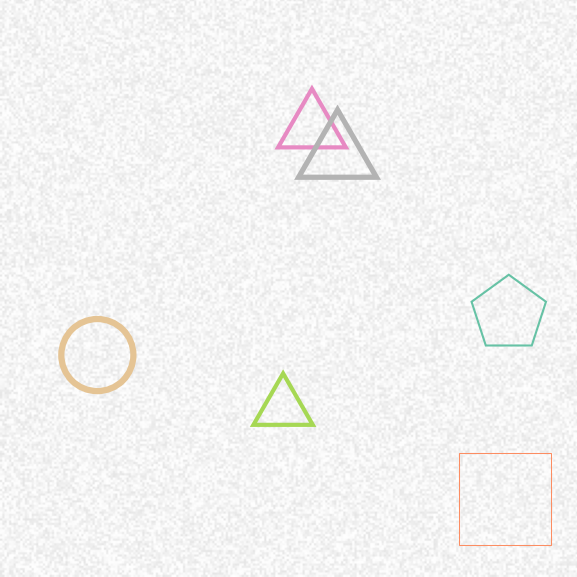[{"shape": "pentagon", "thickness": 1, "radius": 0.34, "center": [0.881, 0.456]}, {"shape": "square", "thickness": 0.5, "radius": 0.4, "center": [0.874, 0.136]}, {"shape": "triangle", "thickness": 2, "radius": 0.34, "center": [0.54, 0.778]}, {"shape": "triangle", "thickness": 2, "radius": 0.3, "center": [0.49, 0.293]}, {"shape": "circle", "thickness": 3, "radius": 0.31, "center": [0.169, 0.384]}, {"shape": "triangle", "thickness": 2.5, "radius": 0.39, "center": [0.584, 0.731]}]